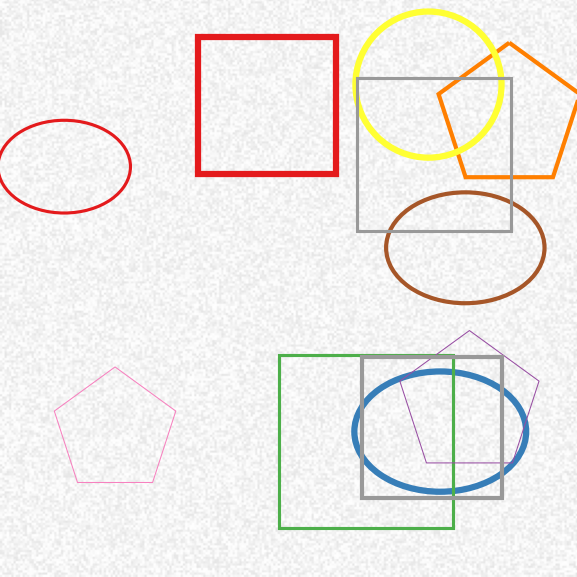[{"shape": "square", "thickness": 3, "radius": 0.6, "center": [0.462, 0.816]}, {"shape": "oval", "thickness": 1.5, "radius": 0.57, "center": [0.111, 0.711]}, {"shape": "oval", "thickness": 3, "radius": 0.74, "center": [0.762, 0.252]}, {"shape": "square", "thickness": 1.5, "radius": 0.75, "center": [0.634, 0.235]}, {"shape": "pentagon", "thickness": 0.5, "radius": 0.63, "center": [0.813, 0.3]}, {"shape": "pentagon", "thickness": 2, "radius": 0.64, "center": [0.882, 0.796]}, {"shape": "circle", "thickness": 3, "radius": 0.63, "center": [0.742, 0.853]}, {"shape": "oval", "thickness": 2, "radius": 0.69, "center": [0.806, 0.57]}, {"shape": "pentagon", "thickness": 0.5, "radius": 0.55, "center": [0.199, 0.253]}, {"shape": "square", "thickness": 1.5, "radius": 0.66, "center": [0.752, 0.732]}, {"shape": "square", "thickness": 2, "radius": 0.61, "center": [0.748, 0.259]}]